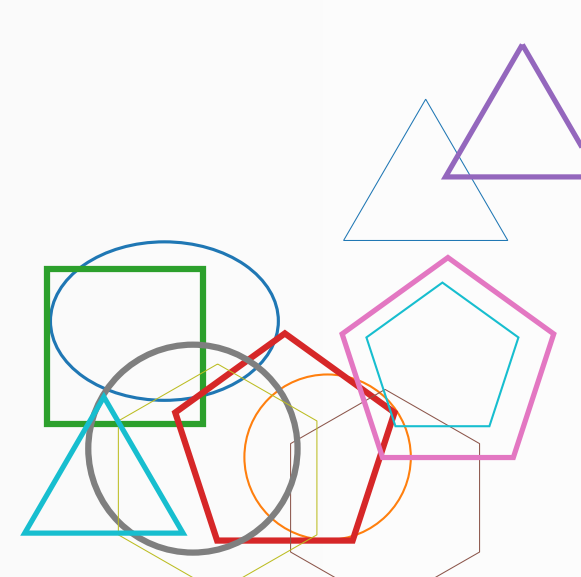[{"shape": "oval", "thickness": 1.5, "radius": 0.98, "center": [0.283, 0.443]}, {"shape": "triangle", "thickness": 0.5, "radius": 0.82, "center": [0.732, 0.664]}, {"shape": "circle", "thickness": 1, "radius": 0.72, "center": [0.564, 0.208]}, {"shape": "square", "thickness": 3, "radius": 0.67, "center": [0.215, 0.4]}, {"shape": "pentagon", "thickness": 3, "radius": 0.99, "center": [0.49, 0.224]}, {"shape": "triangle", "thickness": 2.5, "radius": 0.76, "center": [0.899, 0.769]}, {"shape": "hexagon", "thickness": 0.5, "radius": 0.94, "center": [0.663, 0.137]}, {"shape": "pentagon", "thickness": 2.5, "radius": 0.96, "center": [0.771, 0.362]}, {"shape": "circle", "thickness": 3, "radius": 0.9, "center": [0.332, 0.222]}, {"shape": "hexagon", "thickness": 0.5, "radius": 0.99, "center": [0.374, 0.172]}, {"shape": "triangle", "thickness": 2.5, "radius": 0.79, "center": [0.179, 0.155]}, {"shape": "pentagon", "thickness": 1, "radius": 0.69, "center": [0.761, 0.372]}]